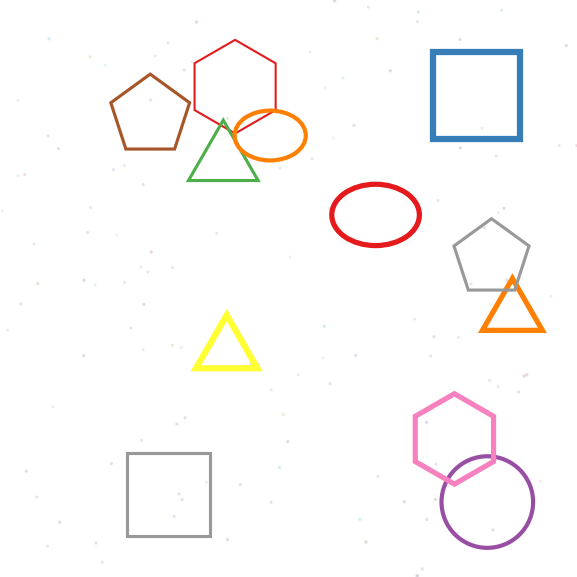[{"shape": "oval", "thickness": 2.5, "radius": 0.38, "center": [0.65, 0.627]}, {"shape": "hexagon", "thickness": 1, "radius": 0.41, "center": [0.407, 0.849]}, {"shape": "square", "thickness": 3, "radius": 0.38, "center": [0.825, 0.834]}, {"shape": "triangle", "thickness": 1.5, "radius": 0.35, "center": [0.387, 0.721]}, {"shape": "circle", "thickness": 2, "radius": 0.4, "center": [0.844, 0.13]}, {"shape": "oval", "thickness": 2, "radius": 0.31, "center": [0.468, 0.764]}, {"shape": "triangle", "thickness": 2.5, "radius": 0.3, "center": [0.887, 0.457]}, {"shape": "triangle", "thickness": 3, "radius": 0.31, "center": [0.393, 0.392]}, {"shape": "pentagon", "thickness": 1.5, "radius": 0.36, "center": [0.26, 0.799]}, {"shape": "hexagon", "thickness": 2.5, "radius": 0.39, "center": [0.787, 0.239]}, {"shape": "square", "thickness": 1.5, "radius": 0.36, "center": [0.291, 0.142]}, {"shape": "pentagon", "thickness": 1.5, "radius": 0.34, "center": [0.851, 0.552]}]